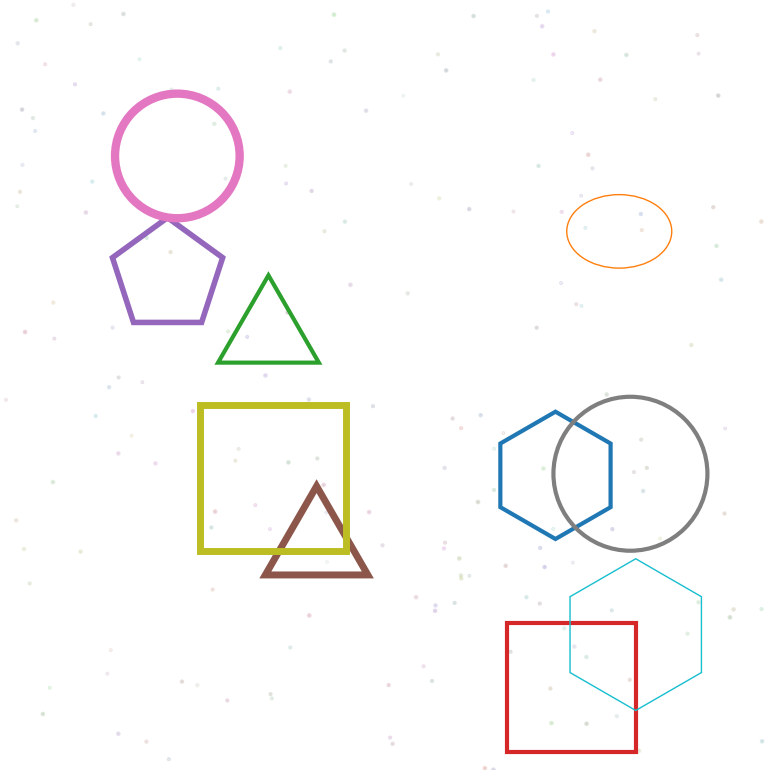[{"shape": "hexagon", "thickness": 1.5, "radius": 0.41, "center": [0.721, 0.383]}, {"shape": "oval", "thickness": 0.5, "radius": 0.34, "center": [0.804, 0.7]}, {"shape": "triangle", "thickness": 1.5, "radius": 0.38, "center": [0.349, 0.567]}, {"shape": "square", "thickness": 1.5, "radius": 0.42, "center": [0.742, 0.108]}, {"shape": "pentagon", "thickness": 2, "radius": 0.38, "center": [0.218, 0.642]}, {"shape": "triangle", "thickness": 2.5, "radius": 0.38, "center": [0.411, 0.292]}, {"shape": "circle", "thickness": 3, "radius": 0.4, "center": [0.23, 0.797]}, {"shape": "circle", "thickness": 1.5, "radius": 0.5, "center": [0.819, 0.385]}, {"shape": "square", "thickness": 2.5, "radius": 0.47, "center": [0.355, 0.379]}, {"shape": "hexagon", "thickness": 0.5, "radius": 0.49, "center": [0.826, 0.176]}]